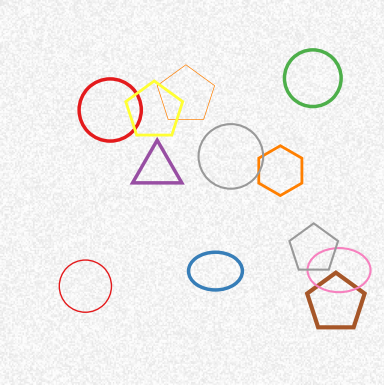[{"shape": "circle", "thickness": 1, "radius": 0.34, "center": [0.222, 0.257]}, {"shape": "circle", "thickness": 2.5, "radius": 0.4, "center": [0.286, 0.714]}, {"shape": "oval", "thickness": 2.5, "radius": 0.35, "center": [0.56, 0.296]}, {"shape": "circle", "thickness": 2.5, "radius": 0.37, "center": [0.812, 0.797]}, {"shape": "triangle", "thickness": 2.5, "radius": 0.37, "center": [0.408, 0.562]}, {"shape": "hexagon", "thickness": 2, "radius": 0.32, "center": [0.728, 0.557]}, {"shape": "pentagon", "thickness": 0.5, "radius": 0.39, "center": [0.483, 0.753]}, {"shape": "pentagon", "thickness": 2, "radius": 0.39, "center": [0.401, 0.712]}, {"shape": "pentagon", "thickness": 3, "radius": 0.39, "center": [0.872, 0.213]}, {"shape": "oval", "thickness": 1.5, "radius": 0.41, "center": [0.881, 0.298]}, {"shape": "pentagon", "thickness": 1.5, "radius": 0.33, "center": [0.815, 0.353]}, {"shape": "circle", "thickness": 1.5, "radius": 0.42, "center": [0.6, 0.594]}]